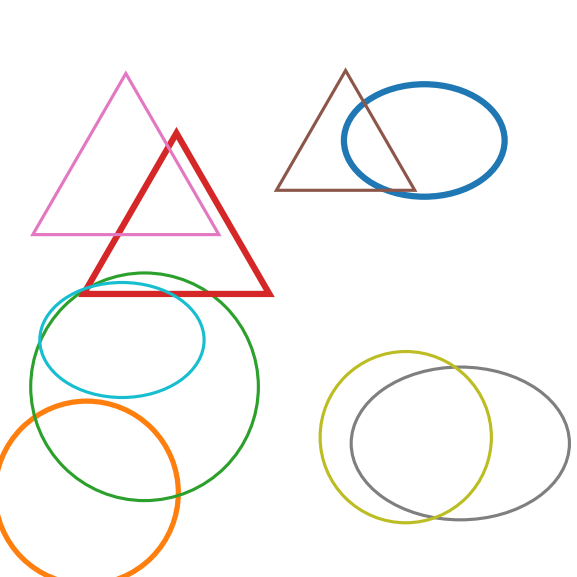[{"shape": "oval", "thickness": 3, "radius": 0.7, "center": [0.735, 0.756]}, {"shape": "circle", "thickness": 2.5, "radius": 0.79, "center": [0.15, 0.146]}, {"shape": "circle", "thickness": 1.5, "radius": 0.99, "center": [0.25, 0.329]}, {"shape": "triangle", "thickness": 3, "radius": 0.93, "center": [0.306, 0.583]}, {"shape": "triangle", "thickness": 1.5, "radius": 0.69, "center": [0.598, 0.739]}, {"shape": "triangle", "thickness": 1.5, "radius": 0.93, "center": [0.218, 0.686]}, {"shape": "oval", "thickness": 1.5, "radius": 0.94, "center": [0.797, 0.231]}, {"shape": "circle", "thickness": 1.5, "radius": 0.74, "center": [0.703, 0.242]}, {"shape": "oval", "thickness": 1.5, "radius": 0.71, "center": [0.211, 0.41]}]